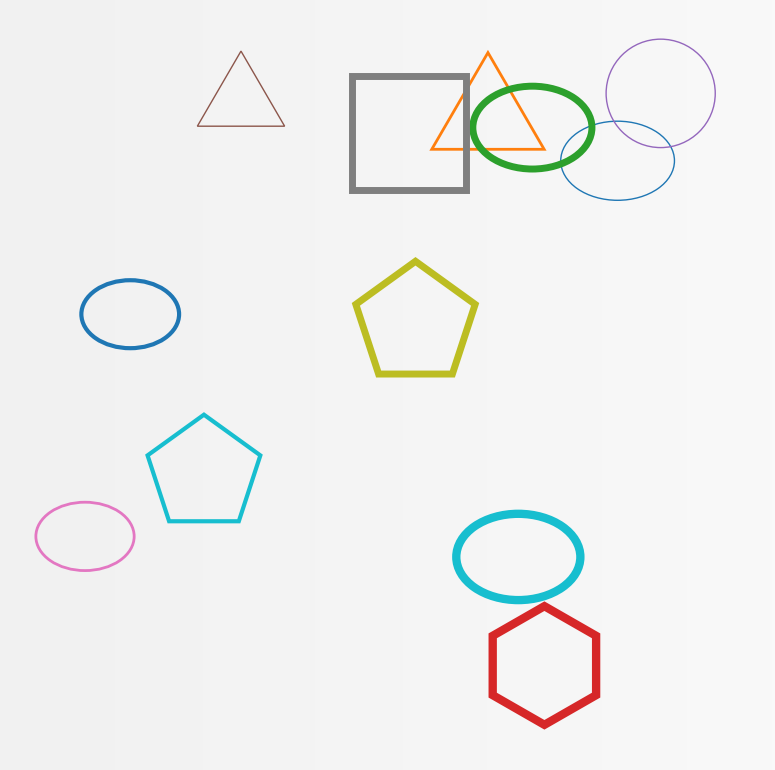[{"shape": "oval", "thickness": 1.5, "radius": 0.32, "center": [0.168, 0.592]}, {"shape": "oval", "thickness": 0.5, "radius": 0.37, "center": [0.797, 0.791]}, {"shape": "triangle", "thickness": 1, "radius": 0.42, "center": [0.63, 0.848]}, {"shape": "oval", "thickness": 2.5, "radius": 0.38, "center": [0.687, 0.834]}, {"shape": "hexagon", "thickness": 3, "radius": 0.39, "center": [0.702, 0.136]}, {"shape": "circle", "thickness": 0.5, "radius": 0.35, "center": [0.852, 0.879]}, {"shape": "triangle", "thickness": 0.5, "radius": 0.33, "center": [0.311, 0.869]}, {"shape": "oval", "thickness": 1, "radius": 0.32, "center": [0.11, 0.303]}, {"shape": "square", "thickness": 2.5, "radius": 0.37, "center": [0.528, 0.827]}, {"shape": "pentagon", "thickness": 2.5, "radius": 0.4, "center": [0.536, 0.58]}, {"shape": "oval", "thickness": 3, "radius": 0.4, "center": [0.669, 0.277]}, {"shape": "pentagon", "thickness": 1.5, "radius": 0.38, "center": [0.263, 0.385]}]